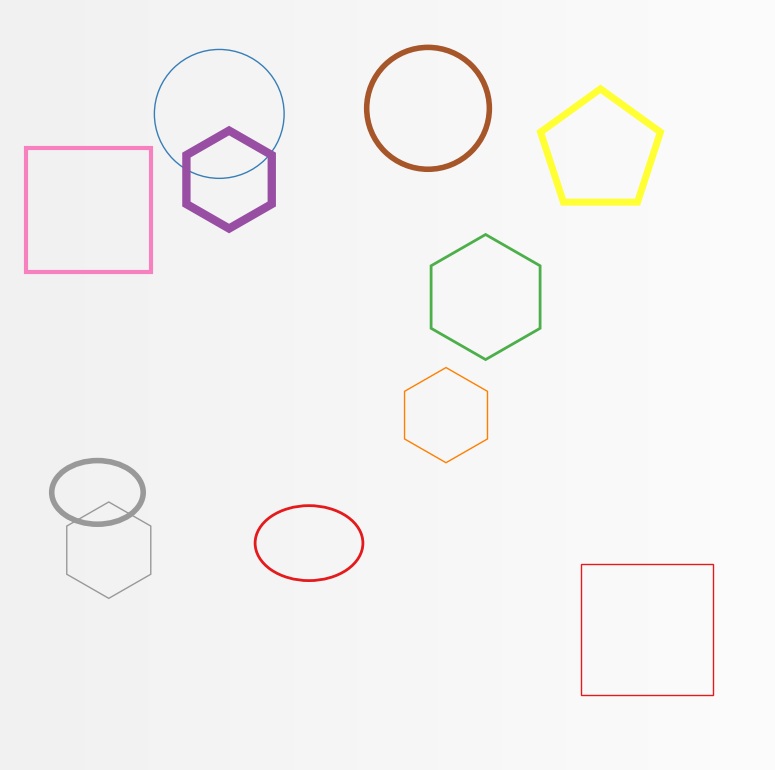[{"shape": "oval", "thickness": 1, "radius": 0.35, "center": [0.399, 0.295]}, {"shape": "square", "thickness": 0.5, "radius": 0.43, "center": [0.834, 0.182]}, {"shape": "circle", "thickness": 0.5, "radius": 0.42, "center": [0.283, 0.852]}, {"shape": "hexagon", "thickness": 1, "radius": 0.41, "center": [0.627, 0.614]}, {"shape": "hexagon", "thickness": 3, "radius": 0.32, "center": [0.296, 0.767]}, {"shape": "hexagon", "thickness": 0.5, "radius": 0.31, "center": [0.575, 0.461]}, {"shape": "pentagon", "thickness": 2.5, "radius": 0.41, "center": [0.775, 0.803]}, {"shape": "circle", "thickness": 2, "radius": 0.4, "center": [0.552, 0.859]}, {"shape": "square", "thickness": 1.5, "radius": 0.4, "center": [0.114, 0.728]}, {"shape": "hexagon", "thickness": 0.5, "radius": 0.31, "center": [0.14, 0.286]}, {"shape": "oval", "thickness": 2, "radius": 0.3, "center": [0.126, 0.361]}]